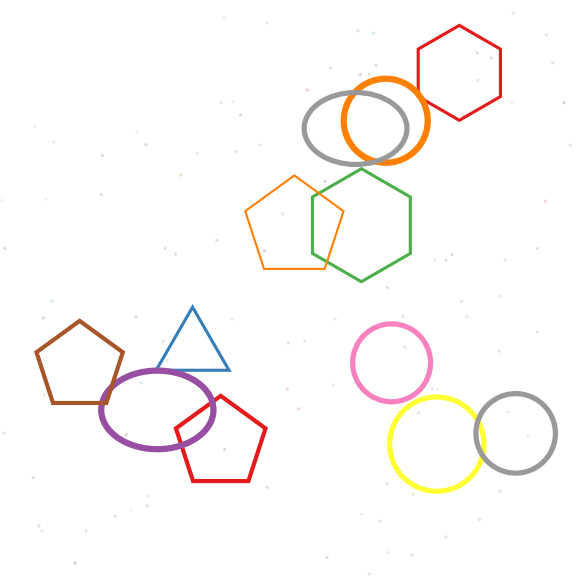[{"shape": "hexagon", "thickness": 1.5, "radius": 0.41, "center": [0.795, 0.873]}, {"shape": "pentagon", "thickness": 2, "radius": 0.41, "center": [0.382, 0.232]}, {"shape": "triangle", "thickness": 1.5, "radius": 0.36, "center": [0.333, 0.394]}, {"shape": "hexagon", "thickness": 1.5, "radius": 0.49, "center": [0.626, 0.609]}, {"shape": "oval", "thickness": 3, "radius": 0.49, "center": [0.272, 0.289]}, {"shape": "circle", "thickness": 3, "radius": 0.36, "center": [0.668, 0.79]}, {"shape": "pentagon", "thickness": 1, "radius": 0.45, "center": [0.51, 0.606]}, {"shape": "circle", "thickness": 2.5, "radius": 0.41, "center": [0.756, 0.23]}, {"shape": "pentagon", "thickness": 2, "radius": 0.39, "center": [0.138, 0.365]}, {"shape": "circle", "thickness": 2.5, "radius": 0.34, "center": [0.678, 0.371]}, {"shape": "oval", "thickness": 2.5, "radius": 0.45, "center": [0.616, 0.777]}, {"shape": "circle", "thickness": 2.5, "radius": 0.34, "center": [0.893, 0.249]}]